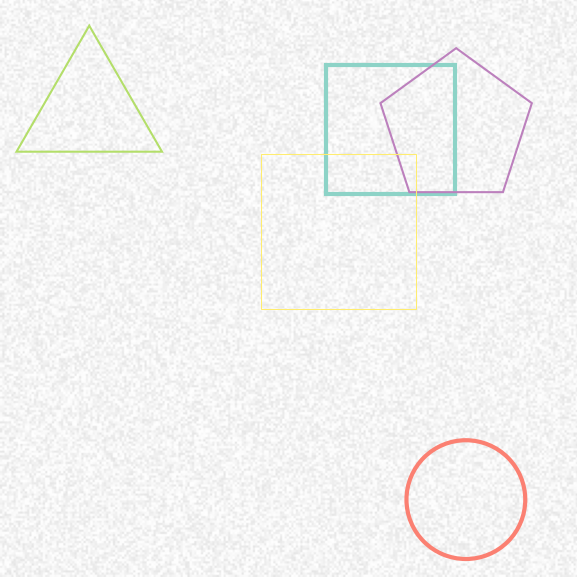[{"shape": "square", "thickness": 2, "radius": 0.56, "center": [0.676, 0.775]}, {"shape": "circle", "thickness": 2, "radius": 0.51, "center": [0.807, 0.134]}, {"shape": "triangle", "thickness": 1, "radius": 0.73, "center": [0.155, 0.809]}, {"shape": "pentagon", "thickness": 1, "radius": 0.69, "center": [0.79, 0.778]}, {"shape": "square", "thickness": 0.5, "radius": 0.67, "center": [0.586, 0.599]}]